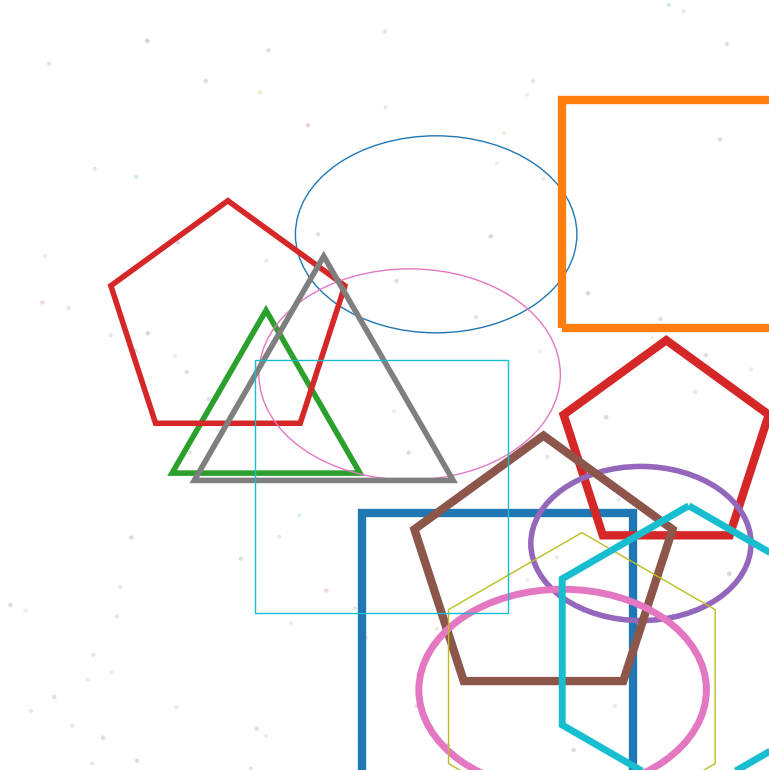[{"shape": "square", "thickness": 3, "radius": 0.88, "center": [0.646, 0.158]}, {"shape": "oval", "thickness": 0.5, "radius": 0.91, "center": [0.566, 0.696]}, {"shape": "square", "thickness": 3, "radius": 0.74, "center": [0.878, 0.722]}, {"shape": "triangle", "thickness": 2, "radius": 0.7, "center": [0.345, 0.456]}, {"shape": "pentagon", "thickness": 2, "radius": 0.8, "center": [0.296, 0.58]}, {"shape": "pentagon", "thickness": 3, "radius": 0.7, "center": [0.865, 0.418]}, {"shape": "oval", "thickness": 2, "radius": 0.71, "center": [0.832, 0.294]}, {"shape": "pentagon", "thickness": 3, "radius": 0.88, "center": [0.706, 0.258]}, {"shape": "oval", "thickness": 2.5, "radius": 0.93, "center": [0.731, 0.104]}, {"shape": "oval", "thickness": 0.5, "radius": 0.98, "center": [0.532, 0.514]}, {"shape": "triangle", "thickness": 2, "radius": 0.97, "center": [0.42, 0.473]}, {"shape": "hexagon", "thickness": 0.5, "radius": 1.0, "center": [0.756, 0.108]}, {"shape": "square", "thickness": 0.5, "radius": 0.82, "center": [0.496, 0.368]}, {"shape": "hexagon", "thickness": 2.5, "radius": 0.95, "center": [0.895, 0.153]}]